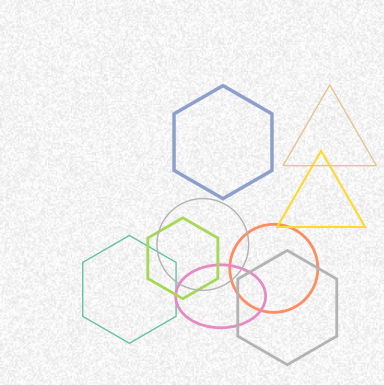[{"shape": "hexagon", "thickness": 1, "radius": 0.7, "center": [0.336, 0.248]}, {"shape": "circle", "thickness": 2, "radius": 0.57, "center": [0.711, 0.303]}, {"shape": "hexagon", "thickness": 2.5, "radius": 0.73, "center": [0.579, 0.631]}, {"shape": "oval", "thickness": 2, "radius": 0.58, "center": [0.573, 0.23]}, {"shape": "hexagon", "thickness": 2, "radius": 0.53, "center": [0.475, 0.329]}, {"shape": "triangle", "thickness": 1.5, "radius": 0.66, "center": [0.834, 0.476]}, {"shape": "triangle", "thickness": 1, "radius": 0.7, "center": [0.857, 0.64]}, {"shape": "circle", "thickness": 1, "radius": 0.6, "center": [0.527, 0.365]}, {"shape": "hexagon", "thickness": 2, "radius": 0.74, "center": [0.746, 0.201]}]